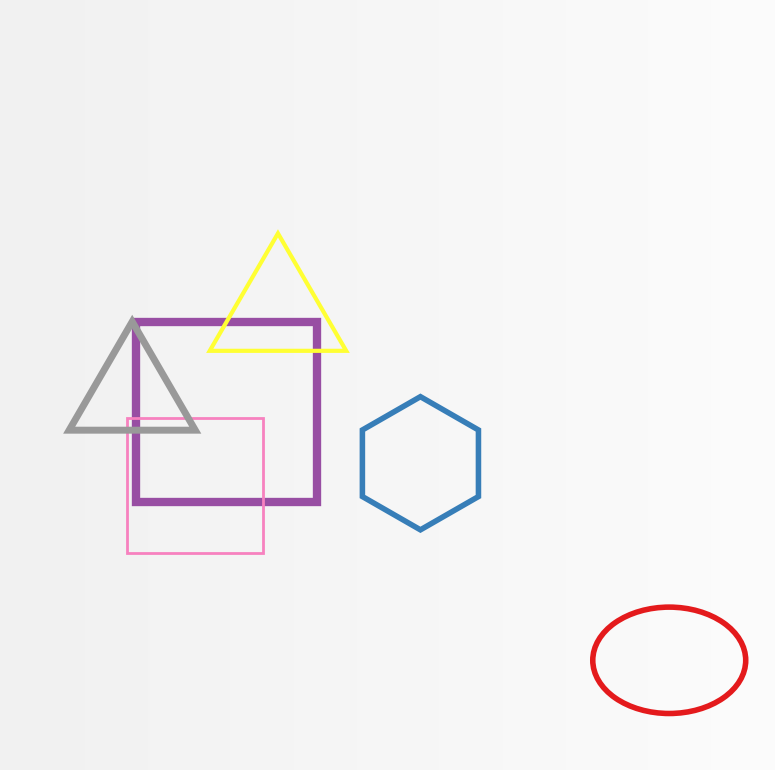[{"shape": "oval", "thickness": 2, "radius": 0.49, "center": [0.864, 0.142]}, {"shape": "hexagon", "thickness": 2, "radius": 0.43, "center": [0.542, 0.398]}, {"shape": "square", "thickness": 3, "radius": 0.58, "center": [0.293, 0.465]}, {"shape": "triangle", "thickness": 1.5, "radius": 0.51, "center": [0.359, 0.595]}, {"shape": "square", "thickness": 1, "radius": 0.44, "center": [0.252, 0.37]}, {"shape": "triangle", "thickness": 2.5, "radius": 0.47, "center": [0.171, 0.488]}]